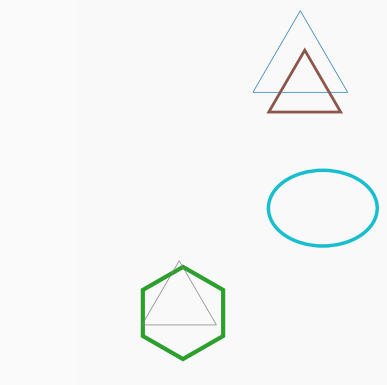[{"shape": "triangle", "thickness": 0.5, "radius": 0.71, "center": [0.775, 0.831]}, {"shape": "hexagon", "thickness": 3, "radius": 0.6, "center": [0.472, 0.187]}, {"shape": "triangle", "thickness": 2, "radius": 0.54, "center": [0.786, 0.763]}, {"shape": "triangle", "thickness": 0.5, "radius": 0.56, "center": [0.462, 0.212]}, {"shape": "oval", "thickness": 2.5, "radius": 0.7, "center": [0.833, 0.459]}]